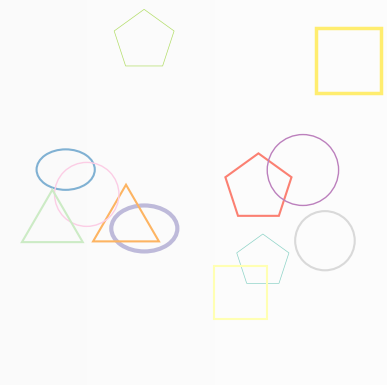[{"shape": "pentagon", "thickness": 0.5, "radius": 0.35, "center": [0.678, 0.321]}, {"shape": "square", "thickness": 1.5, "radius": 0.34, "center": [0.62, 0.24]}, {"shape": "oval", "thickness": 3, "radius": 0.43, "center": [0.372, 0.407]}, {"shape": "pentagon", "thickness": 1.5, "radius": 0.45, "center": [0.667, 0.512]}, {"shape": "oval", "thickness": 1.5, "radius": 0.38, "center": [0.169, 0.559]}, {"shape": "triangle", "thickness": 1.5, "radius": 0.49, "center": [0.325, 0.422]}, {"shape": "pentagon", "thickness": 0.5, "radius": 0.41, "center": [0.372, 0.894]}, {"shape": "circle", "thickness": 1, "radius": 0.42, "center": [0.224, 0.495]}, {"shape": "circle", "thickness": 1.5, "radius": 0.38, "center": [0.839, 0.375]}, {"shape": "circle", "thickness": 1, "radius": 0.46, "center": [0.782, 0.558]}, {"shape": "triangle", "thickness": 1.5, "radius": 0.45, "center": [0.135, 0.416]}, {"shape": "square", "thickness": 2.5, "radius": 0.42, "center": [0.898, 0.843]}]